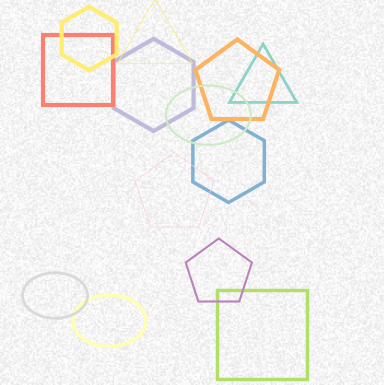[{"shape": "triangle", "thickness": 2, "radius": 0.51, "center": [0.683, 0.785]}, {"shape": "oval", "thickness": 2.5, "radius": 0.48, "center": [0.284, 0.167]}, {"shape": "hexagon", "thickness": 3, "radius": 0.6, "center": [0.399, 0.779]}, {"shape": "square", "thickness": 3, "radius": 0.45, "center": [0.201, 0.817]}, {"shape": "hexagon", "thickness": 2.5, "radius": 0.54, "center": [0.594, 0.581]}, {"shape": "pentagon", "thickness": 3, "radius": 0.57, "center": [0.616, 0.783]}, {"shape": "square", "thickness": 2.5, "radius": 0.58, "center": [0.681, 0.131]}, {"shape": "pentagon", "thickness": 0.5, "radius": 0.54, "center": [0.453, 0.497]}, {"shape": "oval", "thickness": 2, "radius": 0.42, "center": [0.143, 0.232]}, {"shape": "pentagon", "thickness": 1.5, "radius": 0.45, "center": [0.568, 0.29]}, {"shape": "oval", "thickness": 1.5, "radius": 0.55, "center": [0.541, 0.701]}, {"shape": "hexagon", "thickness": 3, "radius": 0.41, "center": [0.232, 0.9]}, {"shape": "triangle", "thickness": 0.5, "radius": 0.56, "center": [0.403, 0.892]}]